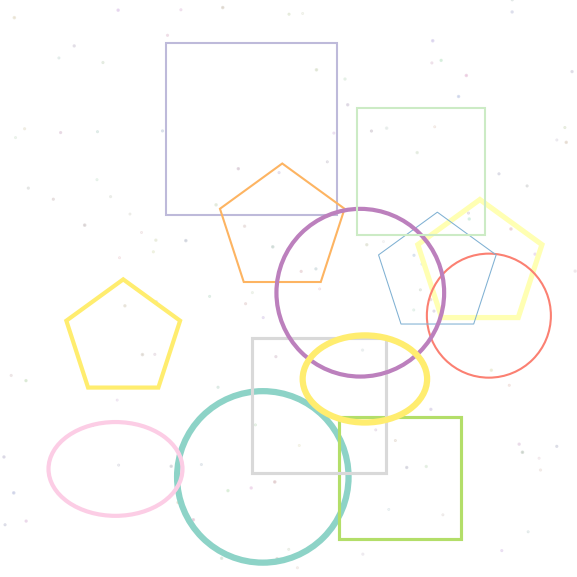[{"shape": "circle", "thickness": 3, "radius": 0.74, "center": [0.455, 0.173]}, {"shape": "pentagon", "thickness": 2.5, "radius": 0.56, "center": [0.831, 0.541]}, {"shape": "square", "thickness": 1, "radius": 0.74, "center": [0.436, 0.776]}, {"shape": "circle", "thickness": 1, "radius": 0.54, "center": [0.847, 0.453]}, {"shape": "pentagon", "thickness": 0.5, "radius": 0.54, "center": [0.757, 0.525]}, {"shape": "pentagon", "thickness": 1, "radius": 0.57, "center": [0.489, 0.603]}, {"shape": "square", "thickness": 1.5, "radius": 0.53, "center": [0.693, 0.172]}, {"shape": "oval", "thickness": 2, "radius": 0.58, "center": [0.2, 0.187]}, {"shape": "square", "thickness": 1.5, "radius": 0.58, "center": [0.553, 0.297]}, {"shape": "circle", "thickness": 2, "radius": 0.73, "center": [0.624, 0.492]}, {"shape": "square", "thickness": 1, "radius": 0.55, "center": [0.729, 0.702]}, {"shape": "oval", "thickness": 3, "radius": 0.54, "center": [0.632, 0.343]}, {"shape": "pentagon", "thickness": 2, "radius": 0.52, "center": [0.213, 0.412]}]